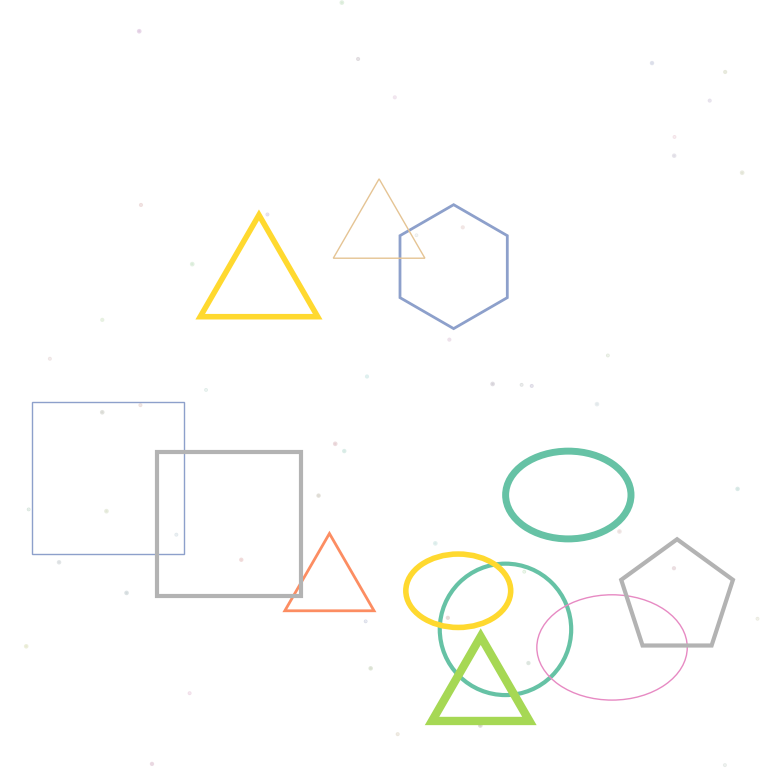[{"shape": "oval", "thickness": 2.5, "radius": 0.41, "center": [0.738, 0.357]}, {"shape": "circle", "thickness": 1.5, "radius": 0.43, "center": [0.656, 0.183]}, {"shape": "triangle", "thickness": 1, "radius": 0.33, "center": [0.428, 0.24]}, {"shape": "square", "thickness": 0.5, "radius": 0.5, "center": [0.14, 0.379]}, {"shape": "hexagon", "thickness": 1, "radius": 0.4, "center": [0.589, 0.654]}, {"shape": "oval", "thickness": 0.5, "radius": 0.49, "center": [0.795, 0.159]}, {"shape": "triangle", "thickness": 3, "radius": 0.37, "center": [0.624, 0.1]}, {"shape": "oval", "thickness": 2, "radius": 0.34, "center": [0.595, 0.233]}, {"shape": "triangle", "thickness": 2, "radius": 0.44, "center": [0.336, 0.633]}, {"shape": "triangle", "thickness": 0.5, "radius": 0.34, "center": [0.492, 0.699]}, {"shape": "square", "thickness": 1.5, "radius": 0.47, "center": [0.297, 0.319]}, {"shape": "pentagon", "thickness": 1.5, "radius": 0.38, "center": [0.879, 0.223]}]